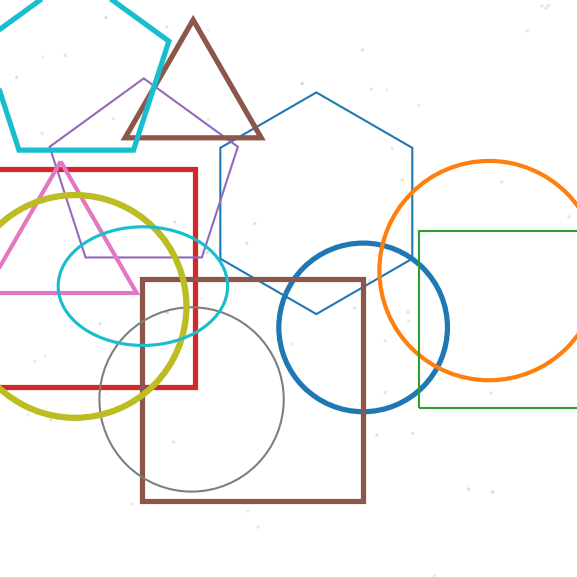[{"shape": "circle", "thickness": 2.5, "radius": 0.73, "center": [0.629, 0.432]}, {"shape": "hexagon", "thickness": 1, "radius": 0.96, "center": [0.548, 0.647]}, {"shape": "circle", "thickness": 2, "radius": 0.95, "center": [0.847, 0.531]}, {"shape": "square", "thickness": 1, "radius": 0.77, "center": [0.88, 0.446]}, {"shape": "square", "thickness": 2.5, "radius": 0.94, "center": [0.15, 0.518]}, {"shape": "pentagon", "thickness": 1, "radius": 0.86, "center": [0.249, 0.692]}, {"shape": "square", "thickness": 2.5, "radius": 0.96, "center": [0.437, 0.323]}, {"shape": "triangle", "thickness": 2.5, "radius": 0.68, "center": [0.334, 0.829]}, {"shape": "triangle", "thickness": 2, "radius": 0.76, "center": [0.105, 0.568]}, {"shape": "circle", "thickness": 1, "radius": 0.8, "center": [0.332, 0.307]}, {"shape": "circle", "thickness": 3, "radius": 0.96, "center": [0.13, 0.469]}, {"shape": "pentagon", "thickness": 2.5, "radius": 0.84, "center": [0.132, 0.876]}, {"shape": "oval", "thickness": 1.5, "radius": 0.73, "center": [0.247, 0.504]}]